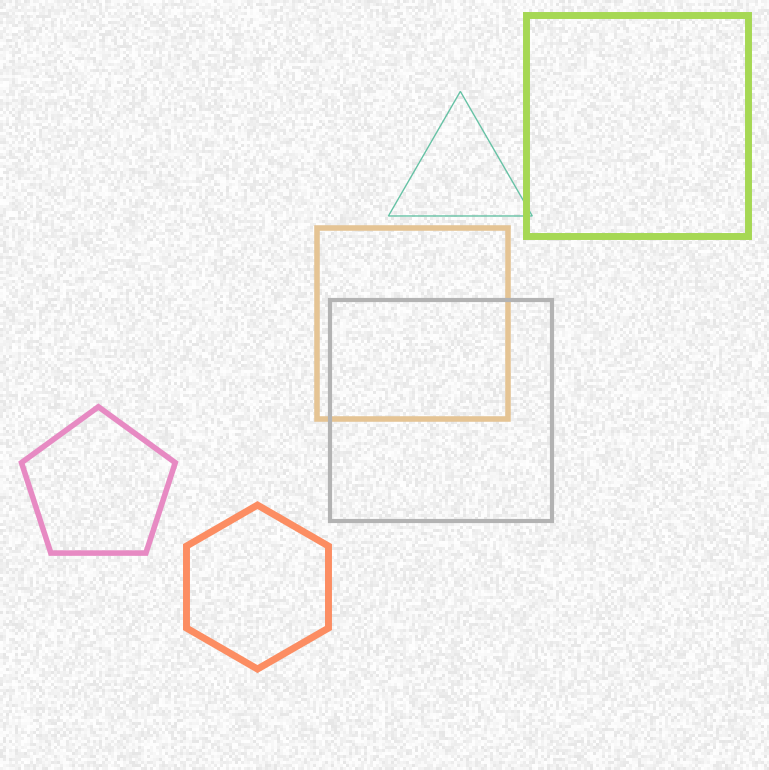[{"shape": "triangle", "thickness": 0.5, "radius": 0.54, "center": [0.598, 0.773]}, {"shape": "hexagon", "thickness": 2.5, "radius": 0.53, "center": [0.334, 0.238]}, {"shape": "pentagon", "thickness": 2, "radius": 0.53, "center": [0.128, 0.367]}, {"shape": "square", "thickness": 2.5, "radius": 0.72, "center": [0.827, 0.837]}, {"shape": "square", "thickness": 2, "radius": 0.62, "center": [0.536, 0.58]}, {"shape": "square", "thickness": 1.5, "radius": 0.72, "center": [0.573, 0.467]}]